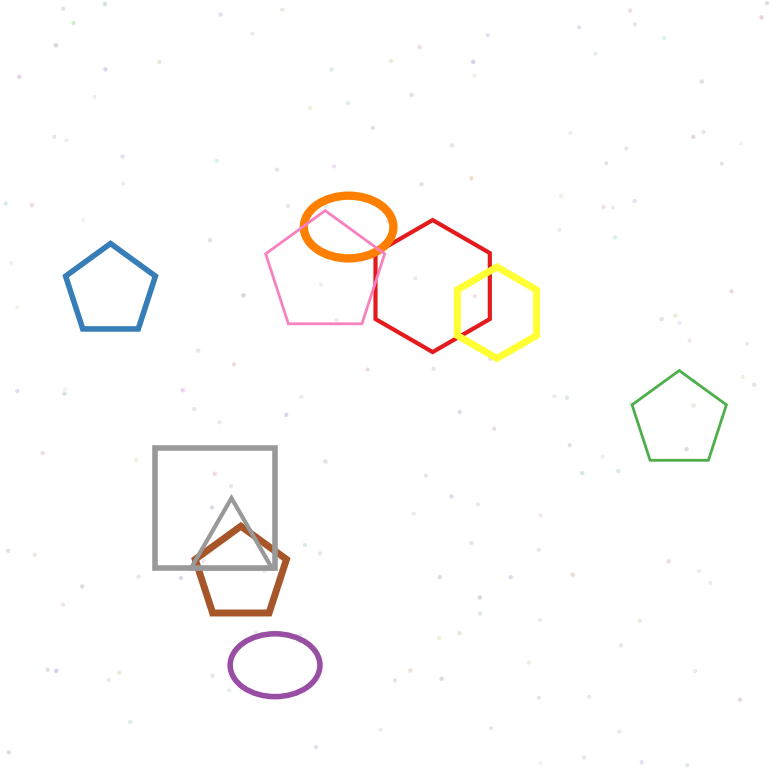[{"shape": "hexagon", "thickness": 1.5, "radius": 0.43, "center": [0.562, 0.628]}, {"shape": "pentagon", "thickness": 2, "radius": 0.31, "center": [0.144, 0.622]}, {"shape": "pentagon", "thickness": 1, "radius": 0.32, "center": [0.882, 0.454]}, {"shape": "oval", "thickness": 2, "radius": 0.29, "center": [0.357, 0.136]}, {"shape": "oval", "thickness": 3, "radius": 0.29, "center": [0.453, 0.705]}, {"shape": "hexagon", "thickness": 2.5, "radius": 0.3, "center": [0.645, 0.594]}, {"shape": "pentagon", "thickness": 2.5, "radius": 0.31, "center": [0.313, 0.254]}, {"shape": "pentagon", "thickness": 1, "radius": 0.41, "center": [0.422, 0.645]}, {"shape": "square", "thickness": 2, "radius": 0.39, "center": [0.279, 0.341]}, {"shape": "triangle", "thickness": 1.5, "radius": 0.3, "center": [0.301, 0.292]}]